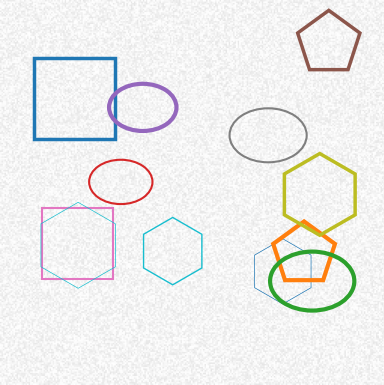[{"shape": "hexagon", "thickness": 0.5, "radius": 0.42, "center": [0.735, 0.295]}, {"shape": "square", "thickness": 2.5, "radius": 0.53, "center": [0.194, 0.745]}, {"shape": "pentagon", "thickness": 3, "radius": 0.42, "center": [0.79, 0.34]}, {"shape": "oval", "thickness": 3, "radius": 0.55, "center": [0.811, 0.27]}, {"shape": "oval", "thickness": 1.5, "radius": 0.41, "center": [0.314, 0.527]}, {"shape": "oval", "thickness": 3, "radius": 0.44, "center": [0.371, 0.721]}, {"shape": "pentagon", "thickness": 2.5, "radius": 0.43, "center": [0.854, 0.888]}, {"shape": "square", "thickness": 1.5, "radius": 0.46, "center": [0.202, 0.368]}, {"shape": "oval", "thickness": 1.5, "radius": 0.5, "center": [0.696, 0.649]}, {"shape": "hexagon", "thickness": 2.5, "radius": 0.53, "center": [0.831, 0.495]}, {"shape": "hexagon", "thickness": 1, "radius": 0.44, "center": [0.449, 0.348]}, {"shape": "hexagon", "thickness": 0.5, "radius": 0.56, "center": [0.203, 0.363]}]